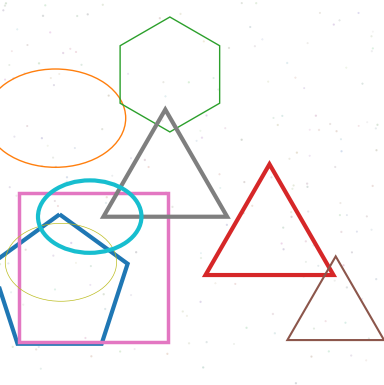[{"shape": "pentagon", "thickness": 3, "radius": 0.93, "center": [0.155, 0.257]}, {"shape": "oval", "thickness": 1, "radius": 0.91, "center": [0.144, 0.693]}, {"shape": "hexagon", "thickness": 1, "radius": 0.75, "center": [0.441, 0.807]}, {"shape": "triangle", "thickness": 3, "radius": 0.96, "center": [0.7, 0.382]}, {"shape": "triangle", "thickness": 1.5, "radius": 0.72, "center": [0.872, 0.189]}, {"shape": "square", "thickness": 2.5, "radius": 0.97, "center": [0.243, 0.304]}, {"shape": "triangle", "thickness": 3, "radius": 0.93, "center": [0.429, 0.53]}, {"shape": "oval", "thickness": 0.5, "radius": 0.72, "center": [0.158, 0.319]}, {"shape": "oval", "thickness": 3, "radius": 0.67, "center": [0.233, 0.437]}]